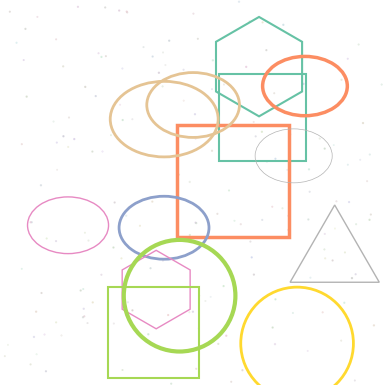[{"shape": "square", "thickness": 1.5, "radius": 0.57, "center": [0.681, 0.695]}, {"shape": "hexagon", "thickness": 1.5, "radius": 0.65, "center": [0.673, 0.827]}, {"shape": "square", "thickness": 2.5, "radius": 0.73, "center": [0.604, 0.53]}, {"shape": "oval", "thickness": 2.5, "radius": 0.55, "center": [0.792, 0.776]}, {"shape": "oval", "thickness": 2, "radius": 0.58, "center": [0.426, 0.409]}, {"shape": "oval", "thickness": 1, "radius": 0.53, "center": [0.177, 0.415]}, {"shape": "hexagon", "thickness": 1, "radius": 0.51, "center": [0.406, 0.248]}, {"shape": "circle", "thickness": 3, "radius": 0.72, "center": [0.466, 0.232]}, {"shape": "square", "thickness": 1.5, "radius": 0.59, "center": [0.398, 0.135]}, {"shape": "circle", "thickness": 2, "radius": 0.73, "center": [0.772, 0.108]}, {"shape": "oval", "thickness": 2, "radius": 0.7, "center": [0.426, 0.691]}, {"shape": "oval", "thickness": 2, "radius": 0.6, "center": [0.502, 0.727]}, {"shape": "oval", "thickness": 0.5, "radius": 0.5, "center": [0.763, 0.595]}, {"shape": "triangle", "thickness": 1, "radius": 0.67, "center": [0.869, 0.334]}]